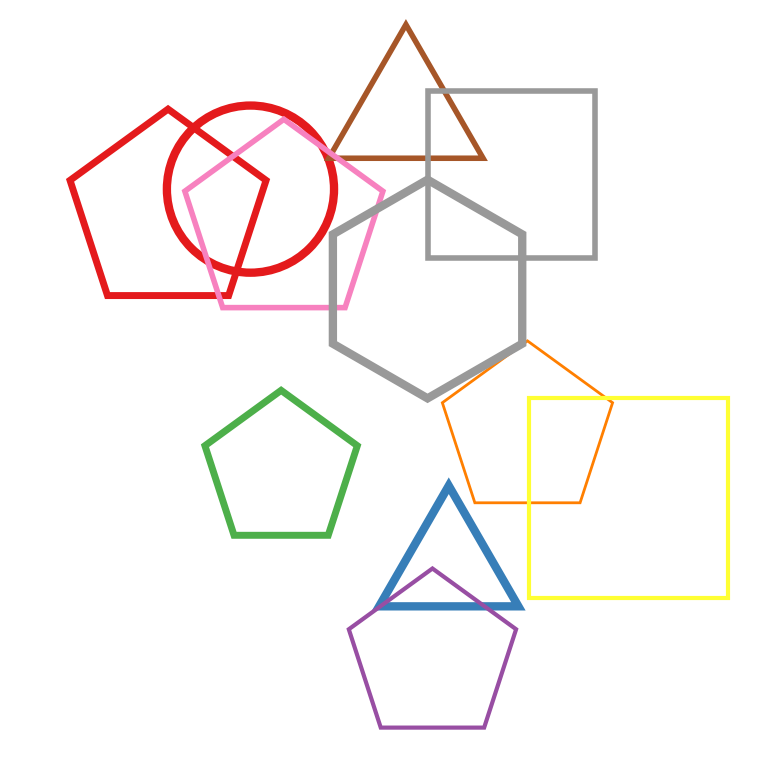[{"shape": "circle", "thickness": 3, "radius": 0.54, "center": [0.325, 0.754]}, {"shape": "pentagon", "thickness": 2.5, "radius": 0.67, "center": [0.218, 0.724]}, {"shape": "triangle", "thickness": 3, "radius": 0.52, "center": [0.583, 0.265]}, {"shape": "pentagon", "thickness": 2.5, "radius": 0.52, "center": [0.365, 0.389]}, {"shape": "pentagon", "thickness": 1.5, "radius": 0.57, "center": [0.562, 0.147]}, {"shape": "pentagon", "thickness": 1, "radius": 0.58, "center": [0.685, 0.441]}, {"shape": "square", "thickness": 1.5, "radius": 0.65, "center": [0.816, 0.353]}, {"shape": "triangle", "thickness": 2, "radius": 0.58, "center": [0.527, 0.852]}, {"shape": "pentagon", "thickness": 2, "radius": 0.68, "center": [0.369, 0.71]}, {"shape": "square", "thickness": 2, "radius": 0.54, "center": [0.664, 0.774]}, {"shape": "hexagon", "thickness": 3, "radius": 0.71, "center": [0.555, 0.625]}]